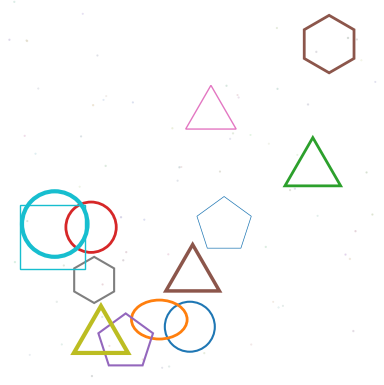[{"shape": "pentagon", "thickness": 0.5, "radius": 0.37, "center": [0.582, 0.415]}, {"shape": "circle", "thickness": 1.5, "radius": 0.32, "center": [0.493, 0.151]}, {"shape": "oval", "thickness": 2, "radius": 0.36, "center": [0.414, 0.17]}, {"shape": "triangle", "thickness": 2, "radius": 0.42, "center": [0.813, 0.559]}, {"shape": "circle", "thickness": 2, "radius": 0.33, "center": [0.237, 0.41]}, {"shape": "pentagon", "thickness": 1.5, "radius": 0.37, "center": [0.326, 0.111]}, {"shape": "hexagon", "thickness": 2, "radius": 0.37, "center": [0.855, 0.885]}, {"shape": "triangle", "thickness": 2.5, "radius": 0.4, "center": [0.5, 0.284]}, {"shape": "triangle", "thickness": 1, "radius": 0.38, "center": [0.548, 0.703]}, {"shape": "hexagon", "thickness": 1.5, "radius": 0.3, "center": [0.245, 0.273]}, {"shape": "triangle", "thickness": 3, "radius": 0.41, "center": [0.262, 0.124]}, {"shape": "circle", "thickness": 3, "radius": 0.43, "center": [0.142, 0.418]}, {"shape": "square", "thickness": 1, "radius": 0.42, "center": [0.136, 0.384]}]